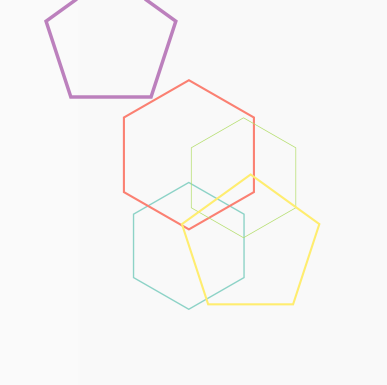[{"shape": "hexagon", "thickness": 1, "radius": 0.82, "center": [0.487, 0.361]}, {"shape": "hexagon", "thickness": 1.5, "radius": 0.97, "center": [0.488, 0.598]}, {"shape": "hexagon", "thickness": 0.5, "radius": 0.78, "center": [0.628, 0.538]}, {"shape": "pentagon", "thickness": 2.5, "radius": 0.88, "center": [0.286, 0.89]}, {"shape": "pentagon", "thickness": 1.5, "radius": 0.93, "center": [0.647, 0.36]}]